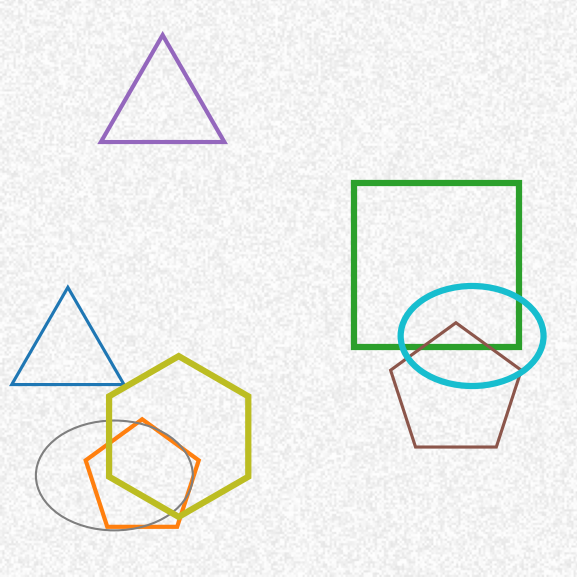[{"shape": "triangle", "thickness": 1.5, "radius": 0.56, "center": [0.117, 0.389]}, {"shape": "pentagon", "thickness": 2, "radius": 0.51, "center": [0.246, 0.17]}, {"shape": "square", "thickness": 3, "radius": 0.71, "center": [0.756, 0.54]}, {"shape": "triangle", "thickness": 2, "radius": 0.62, "center": [0.282, 0.815]}, {"shape": "pentagon", "thickness": 1.5, "radius": 0.59, "center": [0.789, 0.321]}, {"shape": "oval", "thickness": 1, "radius": 0.68, "center": [0.198, 0.176]}, {"shape": "hexagon", "thickness": 3, "radius": 0.7, "center": [0.309, 0.243]}, {"shape": "oval", "thickness": 3, "radius": 0.62, "center": [0.817, 0.417]}]